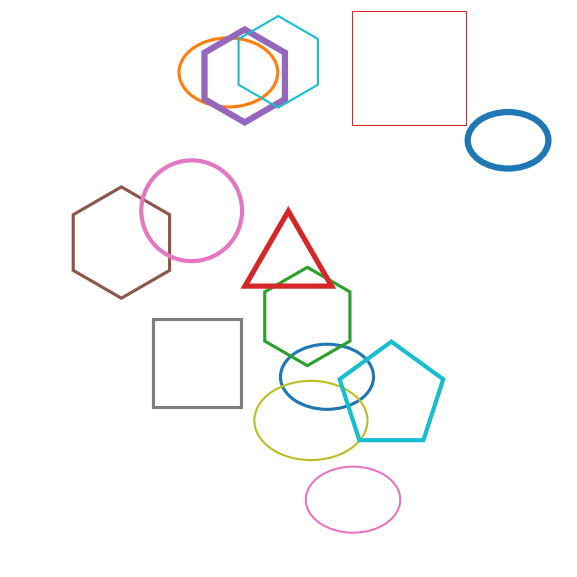[{"shape": "oval", "thickness": 3, "radius": 0.35, "center": [0.88, 0.756]}, {"shape": "oval", "thickness": 1.5, "radius": 0.4, "center": [0.566, 0.347]}, {"shape": "oval", "thickness": 1.5, "radius": 0.43, "center": [0.395, 0.874]}, {"shape": "hexagon", "thickness": 1.5, "radius": 0.43, "center": [0.532, 0.451]}, {"shape": "triangle", "thickness": 2.5, "radius": 0.43, "center": [0.499, 0.547]}, {"shape": "square", "thickness": 0.5, "radius": 0.49, "center": [0.708, 0.882]}, {"shape": "hexagon", "thickness": 3, "radius": 0.4, "center": [0.424, 0.868]}, {"shape": "hexagon", "thickness": 1.5, "radius": 0.48, "center": [0.21, 0.579]}, {"shape": "circle", "thickness": 2, "radius": 0.44, "center": [0.332, 0.634]}, {"shape": "oval", "thickness": 1, "radius": 0.41, "center": [0.611, 0.134]}, {"shape": "square", "thickness": 1.5, "radius": 0.38, "center": [0.34, 0.371]}, {"shape": "oval", "thickness": 1, "radius": 0.49, "center": [0.538, 0.271]}, {"shape": "hexagon", "thickness": 1, "radius": 0.4, "center": [0.482, 0.892]}, {"shape": "pentagon", "thickness": 2, "radius": 0.47, "center": [0.678, 0.313]}]